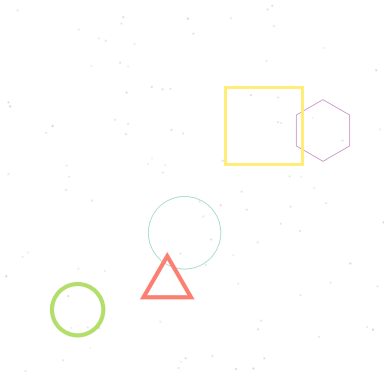[{"shape": "circle", "thickness": 0.5, "radius": 0.47, "center": [0.479, 0.395]}, {"shape": "triangle", "thickness": 3, "radius": 0.36, "center": [0.434, 0.263]}, {"shape": "circle", "thickness": 3, "radius": 0.33, "center": [0.202, 0.196]}, {"shape": "hexagon", "thickness": 0.5, "radius": 0.4, "center": [0.839, 0.661]}, {"shape": "square", "thickness": 2, "radius": 0.5, "center": [0.685, 0.675]}]